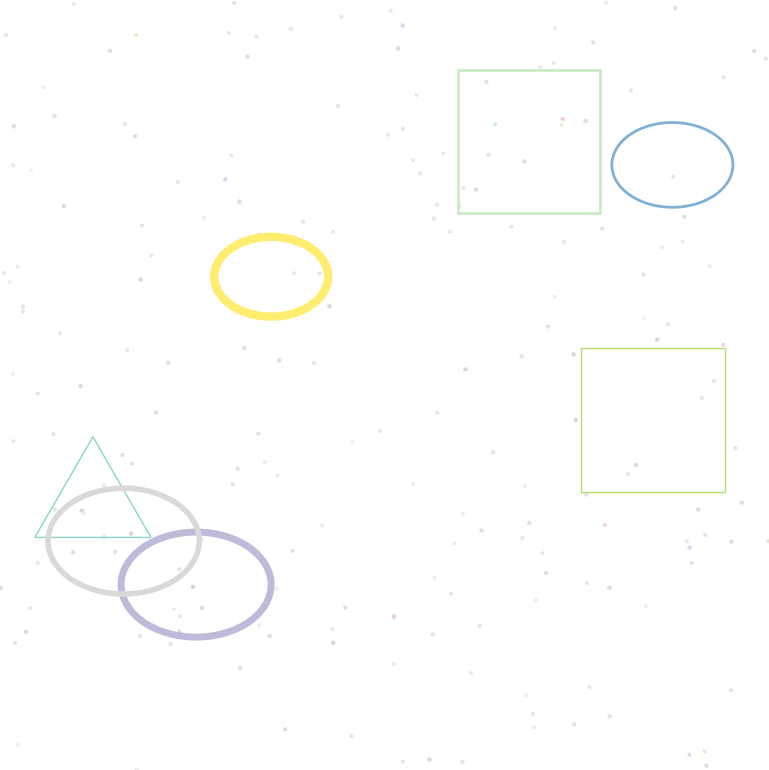[{"shape": "triangle", "thickness": 0.5, "radius": 0.44, "center": [0.121, 0.346]}, {"shape": "oval", "thickness": 2.5, "radius": 0.49, "center": [0.255, 0.241]}, {"shape": "oval", "thickness": 1, "radius": 0.39, "center": [0.873, 0.786]}, {"shape": "square", "thickness": 0.5, "radius": 0.47, "center": [0.848, 0.455]}, {"shape": "oval", "thickness": 2, "radius": 0.49, "center": [0.161, 0.297]}, {"shape": "square", "thickness": 1, "radius": 0.46, "center": [0.687, 0.816]}, {"shape": "oval", "thickness": 3, "radius": 0.37, "center": [0.352, 0.641]}]